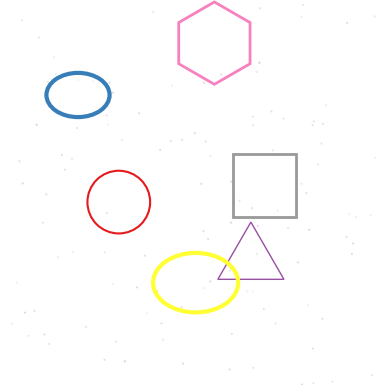[{"shape": "circle", "thickness": 1.5, "radius": 0.41, "center": [0.309, 0.475]}, {"shape": "oval", "thickness": 3, "radius": 0.41, "center": [0.203, 0.753]}, {"shape": "triangle", "thickness": 1, "radius": 0.5, "center": [0.652, 0.324]}, {"shape": "oval", "thickness": 3, "radius": 0.55, "center": [0.508, 0.266]}, {"shape": "hexagon", "thickness": 2, "radius": 0.53, "center": [0.557, 0.888]}, {"shape": "square", "thickness": 2, "radius": 0.41, "center": [0.687, 0.517]}]